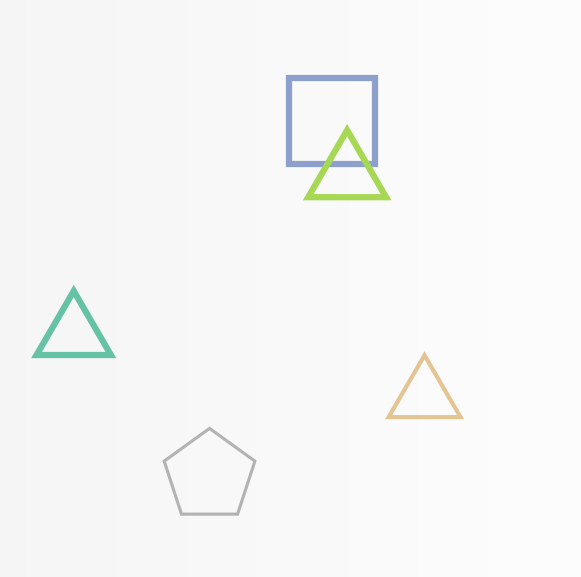[{"shape": "triangle", "thickness": 3, "radius": 0.37, "center": [0.127, 0.421]}, {"shape": "square", "thickness": 3, "radius": 0.37, "center": [0.571, 0.79]}, {"shape": "triangle", "thickness": 3, "radius": 0.39, "center": [0.597, 0.696]}, {"shape": "triangle", "thickness": 2, "radius": 0.36, "center": [0.73, 0.313]}, {"shape": "pentagon", "thickness": 1.5, "radius": 0.41, "center": [0.361, 0.175]}]